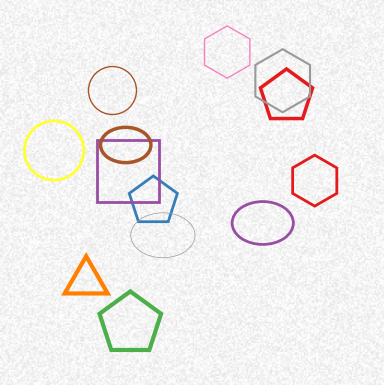[{"shape": "hexagon", "thickness": 2, "radius": 0.33, "center": [0.817, 0.531]}, {"shape": "pentagon", "thickness": 2.5, "radius": 0.36, "center": [0.744, 0.75]}, {"shape": "pentagon", "thickness": 2, "radius": 0.33, "center": [0.398, 0.477]}, {"shape": "pentagon", "thickness": 3, "radius": 0.42, "center": [0.338, 0.159]}, {"shape": "square", "thickness": 2, "radius": 0.4, "center": [0.333, 0.555]}, {"shape": "oval", "thickness": 2, "radius": 0.4, "center": [0.682, 0.421]}, {"shape": "triangle", "thickness": 3, "radius": 0.32, "center": [0.224, 0.27]}, {"shape": "circle", "thickness": 2, "radius": 0.38, "center": [0.14, 0.609]}, {"shape": "oval", "thickness": 2.5, "radius": 0.33, "center": [0.327, 0.623]}, {"shape": "circle", "thickness": 1, "radius": 0.31, "center": [0.292, 0.765]}, {"shape": "hexagon", "thickness": 1, "radius": 0.34, "center": [0.59, 0.865]}, {"shape": "oval", "thickness": 0.5, "radius": 0.42, "center": [0.423, 0.389]}, {"shape": "hexagon", "thickness": 1.5, "radius": 0.41, "center": [0.734, 0.79]}]